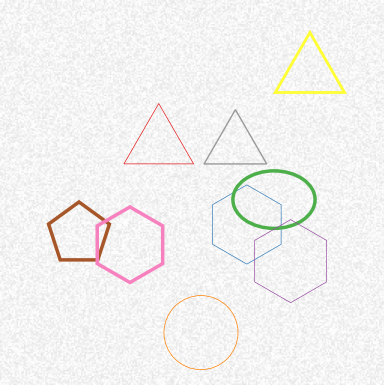[{"shape": "triangle", "thickness": 0.5, "radius": 0.52, "center": [0.412, 0.627]}, {"shape": "hexagon", "thickness": 0.5, "radius": 0.51, "center": [0.641, 0.417]}, {"shape": "oval", "thickness": 2.5, "radius": 0.53, "center": [0.712, 0.482]}, {"shape": "hexagon", "thickness": 0.5, "radius": 0.54, "center": [0.755, 0.322]}, {"shape": "circle", "thickness": 0.5, "radius": 0.48, "center": [0.522, 0.136]}, {"shape": "triangle", "thickness": 2, "radius": 0.52, "center": [0.805, 0.812]}, {"shape": "pentagon", "thickness": 2.5, "radius": 0.42, "center": [0.205, 0.392]}, {"shape": "hexagon", "thickness": 2.5, "radius": 0.49, "center": [0.338, 0.364]}, {"shape": "triangle", "thickness": 1, "radius": 0.47, "center": [0.611, 0.621]}]